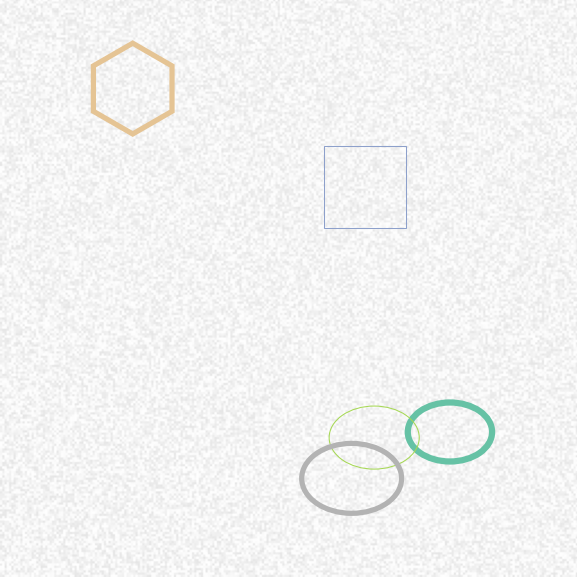[{"shape": "oval", "thickness": 3, "radius": 0.36, "center": [0.779, 0.251]}, {"shape": "square", "thickness": 0.5, "radius": 0.36, "center": [0.632, 0.675]}, {"shape": "oval", "thickness": 0.5, "radius": 0.39, "center": [0.648, 0.241]}, {"shape": "hexagon", "thickness": 2.5, "radius": 0.39, "center": [0.23, 0.846]}, {"shape": "oval", "thickness": 2.5, "radius": 0.43, "center": [0.609, 0.171]}]